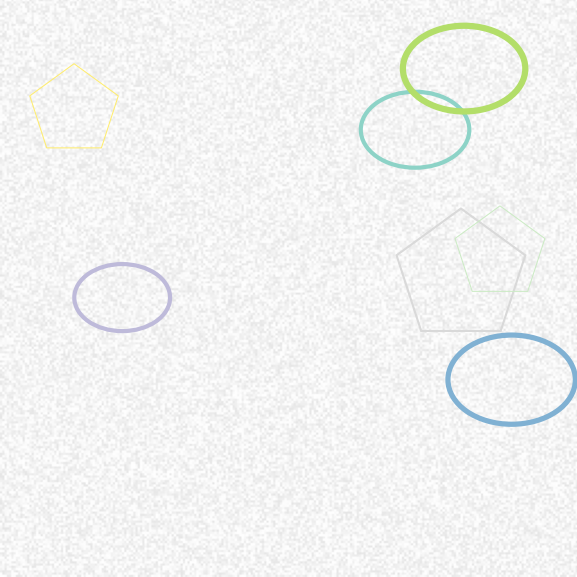[{"shape": "oval", "thickness": 2, "radius": 0.47, "center": [0.719, 0.774]}, {"shape": "oval", "thickness": 2, "radius": 0.41, "center": [0.212, 0.484]}, {"shape": "oval", "thickness": 2.5, "radius": 0.55, "center": [0.886, 0.342]}, {"shape": "oval", "thickness": 3, "radius": 0.53, "center": [0.804, 0.88]}, {"shape": "pentagon", "thickness": 1, "radius": 0.59, "center": [0.798, 0.521]}, {"shape": "pentagon", "thickness": 0.5, "radius": 0.41, "center": [0.866, 0.561]}, {"shape": "pentagon", "thickness": 0.5, "radius": 0.4, "center": [0.128, 0.808]}]